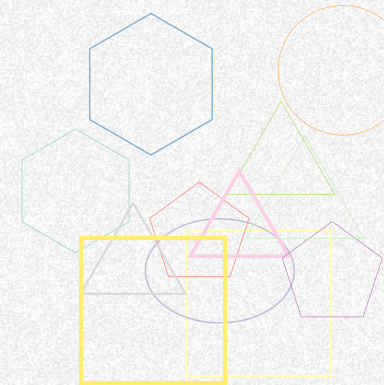[{"shape": "hexagon", "thickness": 0.5, "radius": 0.8, "center": [0.196, 0.504]}, {"shape": "square", "thickness": 1.5, "radius": 0.94, "center": [0.671, 0.213]}, {"shape": "oval", "thickness": 1, "radius": 0.97, "center": [0.571, 0.296]}, {"shape": "pentagon", "thickness": 0.5, "radius": 0.68, "center": [0.518, 0.391]}, {"shape": "hexagon", "thickness": 1, "radius": 0.92, "center": [0.392, 0.781]}, {"shape": "circle", "thickness": 0.5, "radius": 0.84, "center": [0.891, 0.817]}, {"shape": "triangle", "thickness": 0.5, "radius": 0.81, "center": [0.73, 0.576]}, {"shape": "triangle", "thickness": 2.5, "radius": 0.74, "center": [0.622, 0.408]}, {"shape": "triangle", "thickness": 1.5, "radius": 0.79, "center": [0.346, 0.315]}, {"shape": "pentagon", "thickness": 0.5, "radius": 0.68, "center": [0.863, 0.287]}, {"shape": "triangle", "thickness": 0.5, "radius": 0.89, "center": [0.792, 0.469]}, {"shape": "square", "thickness": 3, "radius": 0.94, "center": [0.398, 0.194]}]